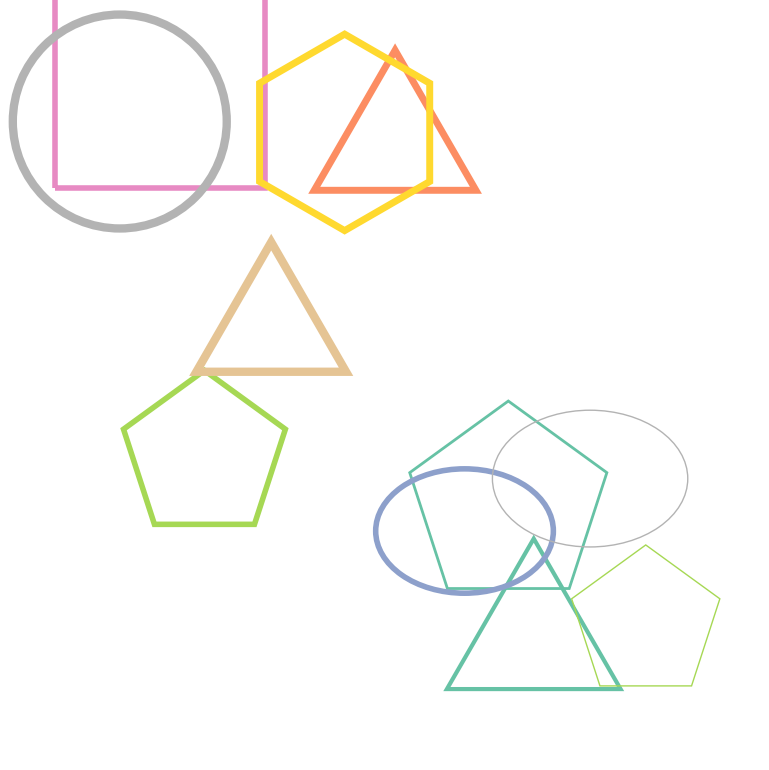[{"shape": "triangle", "thickness": 1.5, "radius": 0.65, "center": [0.693, 0.17]}, {"shape": "pentagon", "thickness": 1, "radius": 0.67, "center": [0.66, 0.345]}, {"shape": "triangle", "thickness": 2.5, "radius": 0.61, "center": [0.513, 0.813]}, {"shape": "oval", "thickness": 2, "radius": 0.58, "center": [0.603, 0.31]}, {"shape": "square", "thickness": 2, "radius": 0.68, "center": [0.208, 0.893]}, {"shape": "pentagon", "thickness": 2, "radius": 0.55, "center": [0.266, 0.408]}, {"shape": "pentagon", "thickness": 0.5, "radius": 0.51, "center": [0.839, 0.191]}, {"shape": "hexagon", "thickness": 2.5, "radius": 0.64, "center": [0.448, 0.828]}, {"shape": "triangle", "thickness": 3, "radius": 0.56, "center": [0.352, 0.573]}, {"shape": "circle", "thickness": 3, "radius": 0.69, "center": [0.156, 0.842]}, {"shape": "oval", "thickness": 0.5, "radius": 0.63, "center": [0.766, 0.378]}]